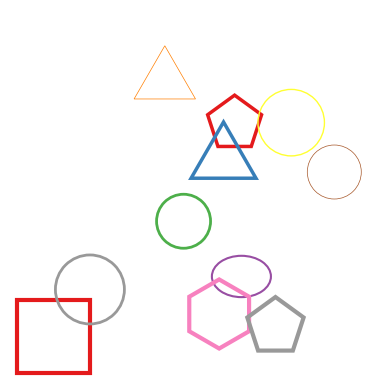[{"shape": "square", "thickness": 3, "radius": 0.47, "center": [0.138, 0.125]}, {"shape": "pentagon", "thickness": 2.5, "radius": 0.37, "center": [0.609, 0.679]}, {"shape": "triangle", "thickness": 2.5, "radius": 0.49, "center": [0.581, 0.586]}, {"shape": "circle", "thickness": 2, "radius": 0.35, "center": [0.477, 0.425]}, {"shape": "oval", "thickness": 1.5, "radius": 0.38, "center": [0.627, 0.282]}, {"shape": "triangle", "thickness": 0.5, "radius": 0.46, "center": [0.428, 0.789]}, {"shape": "circle", "thickness": 1, "radius": 0.43, "center": [0.756, 0.681]}, {"shape": "circle", "thickness": 0.5, "radius": 0.35, "center": [0.868, 0.553]}, {"shape": "hexagon", "thickness": 3, "radius": 0.45, "center": [0.569, 0.184]}, {"shape": "circle", "thickness": 2, "radius": 0.45, "center": [0.234, 0.248]}, {"shape": "pentagon", "thickness": 3, "radius": 0.38, "center": [0.716, 0.152]}]